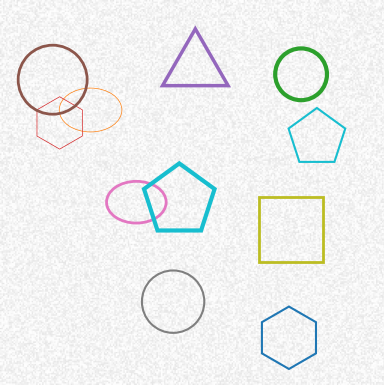[{"shape": "hexagon", "thickness": 1.5, "radius": 0.41, "center": [0.751, 0.123]}, {"shape": "oval", "thickness": 0.5, "radius": 0.41, "center": [0.235, 0.714]}, {"shape": "circle", "thickness": 3, "radius": 0.34, "center": [0.782, 0.807]}, {"shape": "hexagon", "thickness": 0.5, "radius": 0.34, "center": [0.155, 0.681]}, {"shape": "triangle", "thickness": 2.5, "radius": 0.49, "center": [0.507, 0.827]}, {"shape": "circle", "thickness": 2, "radius": 0.45, "center": [0.137, 0.793]}, {"shape": "oval", "thickness": 2, "radius": 0.39, "center": [0.354, 0.475]}, {"shape": "circle", "thickness": 1.5, "radius": 0.41, "center": [0.45, 0.216]}, {"shape": "square", "thickness": 2, "radius": 0.42, "center": [0.756, 0.404]}, {"shape": "pentagon", "thickness": 1.5, "radius": 0.39, "center": [0.823, 0.642]}, {"shape": "pentagon", "thickness": 3, "radius": 0.48, "center": [0.466, 0.479]}]